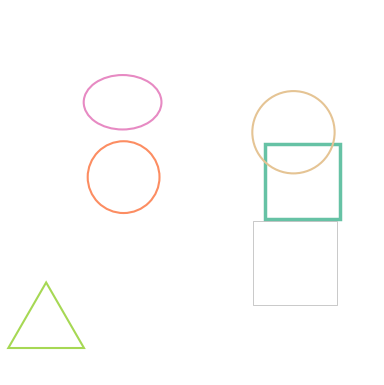[{"shape": "square", "thickness": 2.5, "radius": 0.49, "center": [0.785, 0.529]}, {"shape": "circle", "thickness": 1.5, "radius": 0.47, "center": [0.321, 0.54]}, {"shape": "oval", "thickness": 1.5, "radius": 0.5, "center": [0.318, 0.734]}, {"shape": "triangle", "thickness": 1.5, "radius": 0.57, "center": [0.12, 0.153]}, {"shape": "circle", "thickness": 1.5, "radius": 0.53, "center": [0.762, 0.657]}, {"shape": "square", "thickness": 0.5, "radius": 0.55, "center": [0.767, 0.317]}]